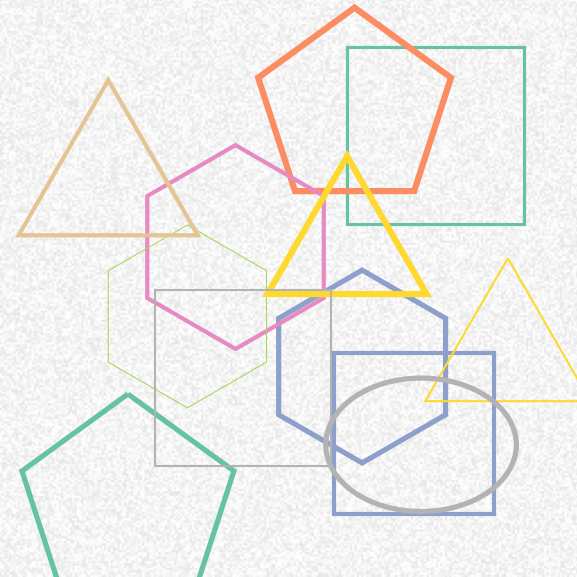[{"shape": "square", "thickness": 1.5, "radius": 0.76, "center": [0.754, 0.764]}, {"shape": "pentagon", "thickness": 2.5, "radius": 0.96, "center": [0.222, 0.124]}, {"shape": "pentagon", "thickness": 3, "radius": 0.88, "center": [0.614, 0.81]}, {"shape": "hexagon", "thickness": 2.5, "radius": 0.83, "center": [0.627, 0.364]}, {"shape": "square", "thickness": 2, "radius": 0.69, "center": [0.716, 0.249]}, {"shape": "hexagon", "thickness": 2, "radius": 0.88, "center": [0.408, 0.571]}, {"shape": "hexagon", "thickness": 0.5, "radius": 0.79, "center": [0.324, 0.451]}, {"shape": "triangle", "thickness": 3, "radius": 0.8, "center": [0.601, 0.569]}, {"shape": "triangle", "thickness": 1, "radius": 0.83, "center": [0.879, 0.387]}, {"shape": "triangle", "thickness": 2, "radius": 0.9, "center": [0.187, 0.681]}, {"shape": "oval", "thickness": 2.5, "radius": 0.83, "center": [0.729, 0.229]}, {"shape": "square", "thickness": 1, "radius": 0.76, "center": [0.421, 0.344]}]